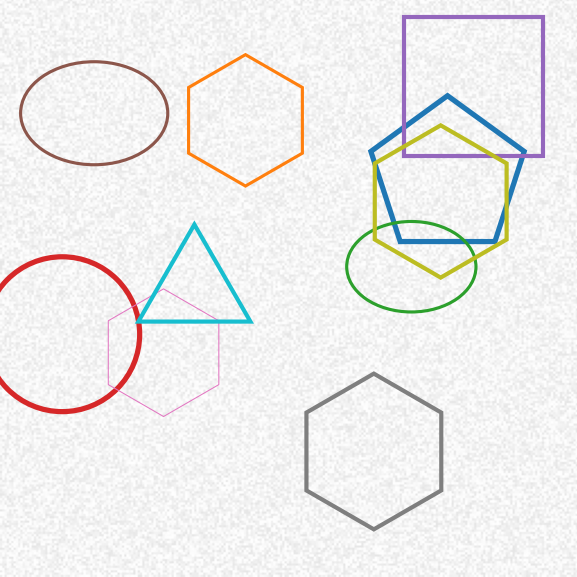[{"shape": "pentagon", "thickness": 2.5, "radius": 0.7, "center": [0.775, 0.694]}, {"shape": "hexagon", "thickness": 1.5, "radius": 0.57, "center": [0.425, 0.791]}, {"shape": "oval", "thickness": 1.5, "radius": 0.56, "center": [0.712, 0.537]}, {"shape": "circle", "thickness": 2.5, "radius": 0.67, "center": [0.108, 0.42]}, {"shape": "square", "thickness": 2, "radius": 0.6, "center": [0.819, 0.849]}, {"shape": "oval", "thickness": 1.5, "radius": 0.64, "center": [0.163, 0.803]}, {"shape": "hexagon", "thickness": 0.5, "radius": 0.55, "center": [0.283, 0.388]}, {"shape": "hexagon", "thickness": 2, "radius": 0.67, "center": [0.647, 0.217]}, {"shape": "hexagon", "thickness": 2, "radius": 0.66, "center": [0.763, 0.65]}, {"shape": "triangle", "thickness": 2, "radius": 0.56, "center": [0.337, 0.498]}]